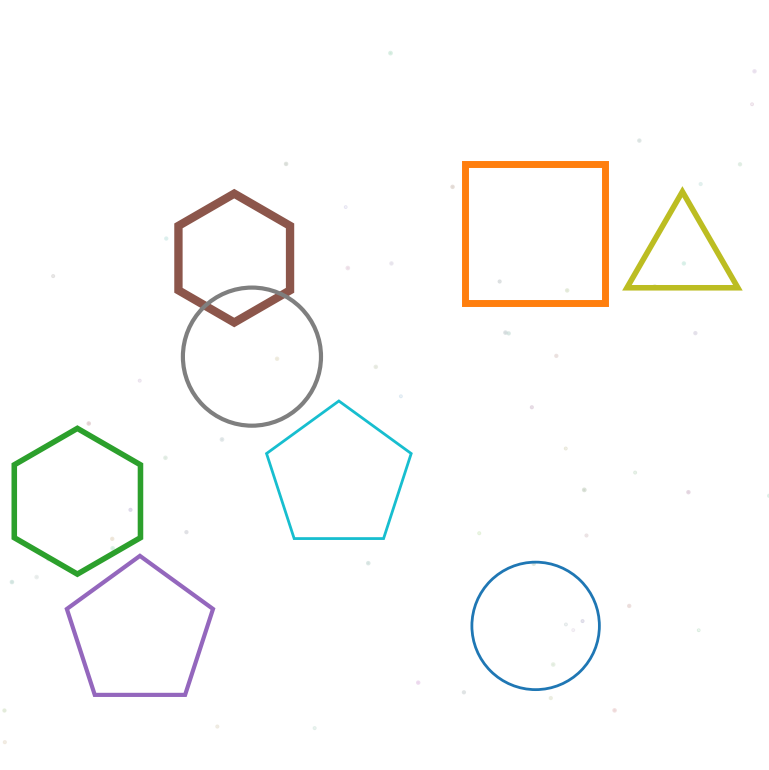[{"shape": "circle", "thickness": 1, "radius": 0.41, "center": [0.696, 0.187]}, {"shape": "square", "thickness": 2.5, "radius": 0.45, "center": [0.695, 0.697]}, {"shape": "hexagon", "thickness": 2, "radius": 0.47, "center": [0.1, 0.349]}, {"shape": "pentagon", "thickness": 1.5, "radius": 0.5, "center": [0.182, 0.178]}, {"shape": "hexagon", "thickness": 3, "radius": 0.42, "center": [0.304, 0.665]}, {"shape": "circle", "thickness": 1.5, "radius": 0.45, "center": [0.327, 0.537]}, {"shape": "triangle", "thickness": 2, "radius": 0.42, "center": [0.886, 0.668]}, {"shape": "pentagon", "thickness": 1, "radius": 0.49, "center": [0.44, 0.38]}]